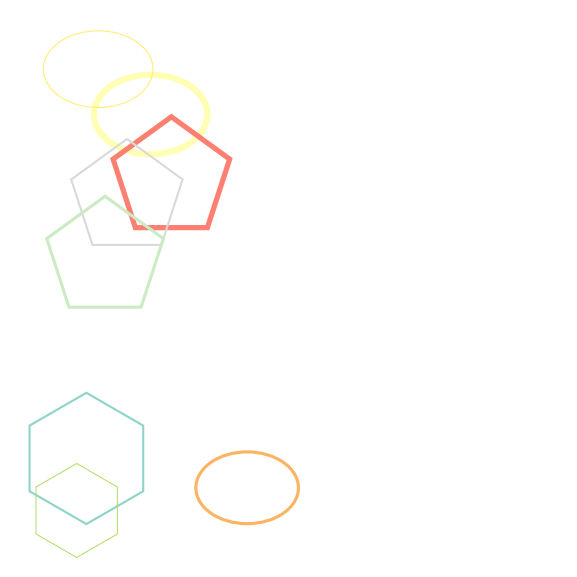[{"shape": "hexagon", "thickness": 1, "radius": 0.57, "center": [0.15, 0.205]}, {"shape": "oval", "thickness": 3, "radius": 0.49, "center": [0.261, 0.801]}, {"shape": "pentagon", "thickness": 2.5, "radius": 0.53, "center": [0.297, 0.691]}, {"shape": "oval", "thickness": 1.5, "radius": 0.44, "center": [0.428, 0.154]}, {"shape": "hexagon", "thickness": 0.5, "radius": 0.41, "center": [0.133, 0.115]}, {"shape": "pentagon", "thickness": 1, "radius": 0.51, "center": [0.22, 0.657]}, {"shape": "pentagon", "thickness": 1.5, "radius": 0.53, "center": [0.182, 0.553]}, {"shape": "oval", "thickness": 0.5, "radius": 0.47, "center": [0.17, 0.879]}]